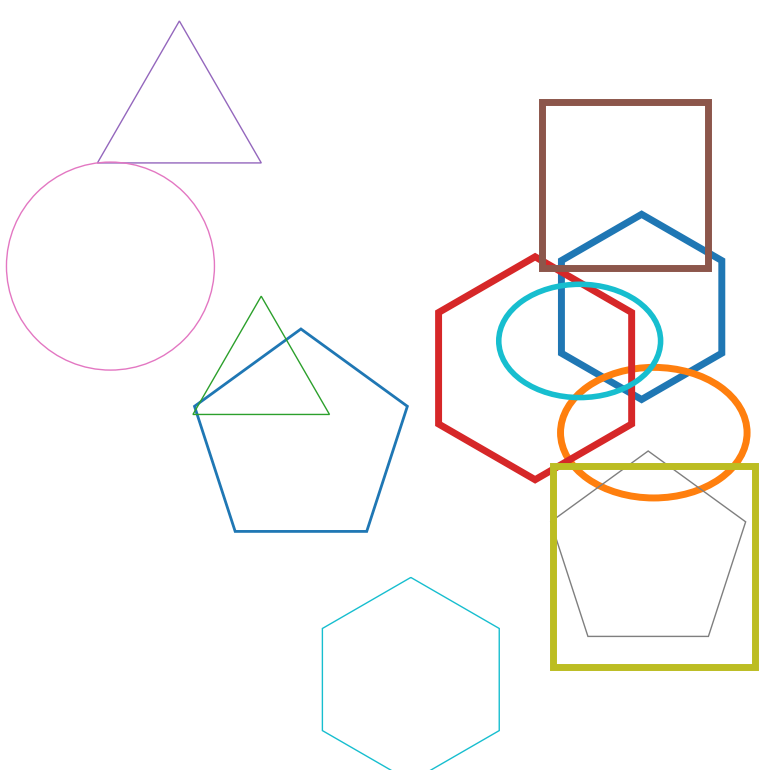[{"shape": "hexagon", "thickness": 2.5, "radius": 0.6, "center": [0.833, 0.601]}, {"shape": "pentagon", "thickness": 1, "radius": 0.73, "center": [0.391, 0.427]}, {"shape": "oval", "thickness": 2.5, "radius": 0.61, "center": [0.849, 0.438]}, {"shape": "triangle", "thickness": 0.5, "radius": 0.51, "center": [0.339, 0.513]}, {"shape": "hexagon", "thickness": 2.5, "radius": 0.72, "center": [0.695, 0.522]}, {"shape": "triangle", "thickness": 0.5, "radius": 0.61, "center": [0.233, 0.85]}, {"shape": "square", "thickness": 2.5, "radius": 0.54, "center": [0.812, 0.76]}, {"shape": "circle", "thickness": 0.5, "radius": 0.68, "center": [0.143, 0.654]}, {"shape": "pentagon", "thickness": 0.5, "radius": 0.67, "center": [0.842, 0.281]}, {"shape": "square", "thickness": 2.5, "radius": 0.65, "center": [0.849, 0.264]}, {"shape": "oval", "thickness": 2, "radius": 0.53, "center": [0.753, 0.557]}, {"shape": "hexagon", "thickness": 0.5, "radius": 0.66, "center": [0.534, 0.117]}]